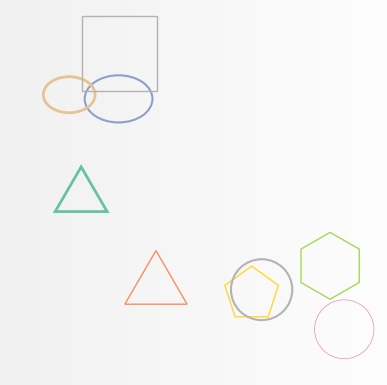[{"shape": "triangle", "thickness": 2, "radius": 0.39, "center": [0.209, 0.489]}, {"shape": "triangle", "thickness": 1, "radius": 0.46, "center": [0.403, 0.256]}, {"shape": "oval", "thickness": 1.5, "radius": 0.44, "center": [0.306, 0.743]}, {"shape": "circle", "thickness": 0.5, "radius": 0.38, "center": [0.888, 0.145]}, {"shape": "hexagon", "thickness": 1, "radius": 0.43, "center": [0.852, 0.31]}, {"shape": "pentagon", "thickness": 1, "radius": 0.36, "center": [0.649, 0.236]}, {"shape": "oval", "thickness": 2, "radius": 0.33, "center": [0.179, 0.754]}, {"shape": "circle", "thickness": 1.5, "radius": 0.4, "center": [0.675, 0.248]}, {"shape": "square", "thickness": 1, "radius": 0.49, "center": [0.309, 0.862]}]